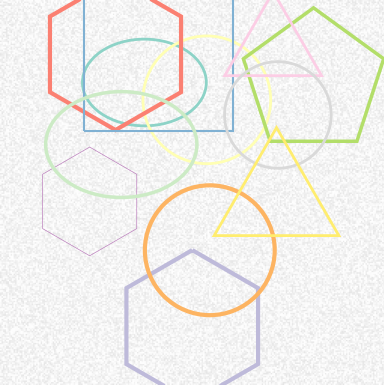[{"shape": "oval", "thickness": 2, "radius": 0.8, "center": [0.375, 0.786]}, {"shape": "circle", "thickness": 2, "radius": 0.83, "center": [0.537, 0.741]}, {"shape": "hexagon", "thickness": 3, "radius": 0.99, "center": [0.499, 0.153]}, {"shape": "hexagon", "thickness": 3, "radius": 0.98, "center": [0.3, 0.859]}, {"shape": "square", "thickness": 1.5, "radius": 0.97, "center": [0.411, 0.853]}, {"shape": "circle", "thickness": 3, "radius": 0.84, "center": [0.545, 0.35]}, {"shape": "pentagon", "thickness": 2.5, "radius": 0.96, "center": [0.814, 0.788]}, {"shape": "triangle", "thickness": 2, "radius": 0.73, "center": [0.71, 0.876]}, {"shape": "circle", "thickness": 2, "radius": 0.69, "center": [0.722, 0.701]}, {"shape": "hexagon", "thickness": 0.5, "radius": 0.71, "center": [0.233, 0.477]}, {"shape": "oval", "thickness": 2.5, "radius": 0.98, "center": [0.315, 0.625]}, {"shape": "triangle", "thickness": 2, "radius": 0.93, "center": [0.718, 0.482]}]